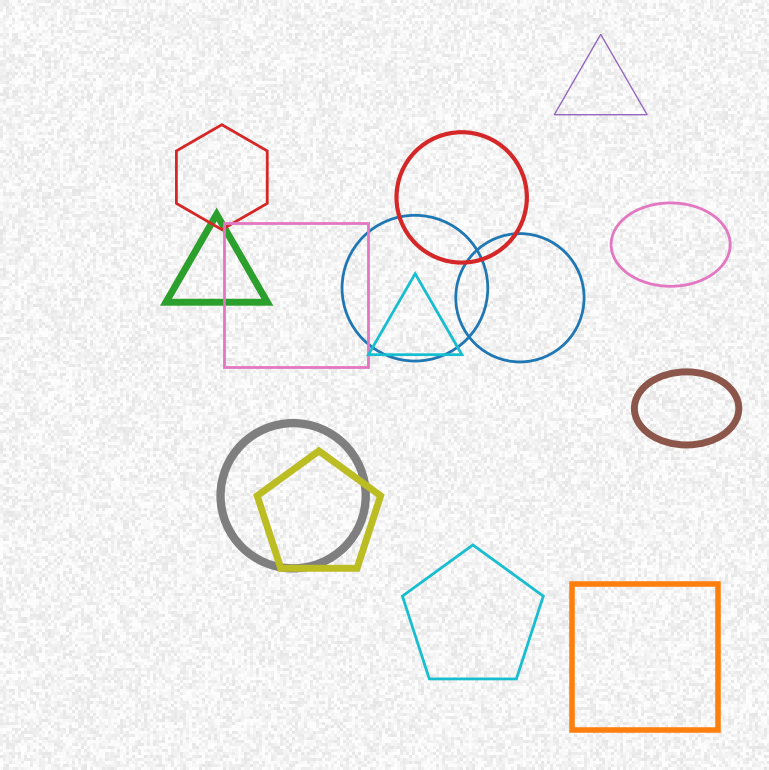[{"shape": "circle", "thickness": 1, "radius": 0.42, "center": [0.675, 0.613]}, {"shape": "circle", "thickness": 1, "radius": 0.47, "center": [0.539, 0.626]}, {"shape": "square", "thickness": 2, "radius": 0.47, "center": [0.838, 0.147]}, {"shape": "triangle", "thickness": 2.5, "radius": 0.38, "center": [0.281, 0.645]}, {"shape": "circle", "thickness": 1.5, "radius": 0.42, "center": [0.6, 0.744]}, {"shape": "hexagon", "thickness": 1, "radius": 0.34, "center": [0.288, 0.77]}, {"shape": "triangle", "thickness": 0.5, "radius": 0.35, "center": [0.78, 0.886]}, {"shape": "oval", "thickness": 2.5, "radius": 0.34, "center": [0.892, 0.47]}, {"shape": "oval", "thickness": 1, "radius": 0.39, "center": [0.871, 0.682]}, {"shape": "square", "thickness": 1, "radius": 0.47, "center": [0.384, 0.617]}, {"shape": "circle", "thickness": 3, "radius": 0.47, "center": [0.381, 0.356]}, {"shape": "pentagon", "thickness": 2.5, "radius": 0.42, "center": [0.414, 0.33]}, {"shape": "triangle", "thickness": 1, "radius": 0.35, "center": [0.539, 0.574]}, {"shape": "pentagon", "thickness": 1, "radius": 0.48, "center": [0.614, 0.196]}]